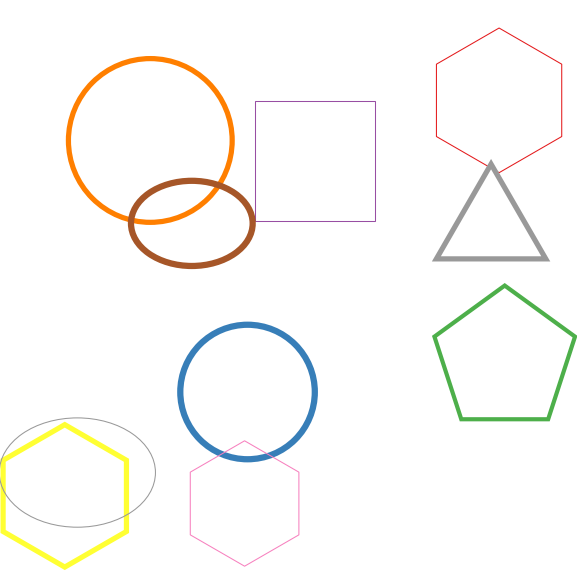[{"shape": "hexagon", "thickness": 0.5, "radius": 0.63, "center": [0.864, 0.825]}, {"shape": "circle", "thickness": 3, "radius": 0.58, "center": [0.429, 0.32]}, {"shape": "pentagon", "thickness": 2, "radius": 0.64, "center": [0.874, 0.377]}, {"shape": "square", "thickness": 0.5, "radius": 0.52, "center": [0.545, 0.72]}, {"shape": "circle", "thickness": 2.5, "radius": 0.71, "center": [0.26, 0.756]}, {"shape": "hexagon", "thickness": 2.5, "radius": 0.62, "center": [0.112, 0.14]}, {"shape": "oval", "thickness": 3, "radius": 0.53, "center": [0.332, 0.612]}, {"shape": "hexagon", "thickness": 0.5, "radius": 0.54, "center": [0.424, 0.127]}, {"shape": "triangle", "thickness": 2.5, "radius": 0.55, "center": [0.85, 0.606]}, {"shape": "oval", "thickness": 0.5, "radius": 0.68, "center": [0.134, 0.181]}]